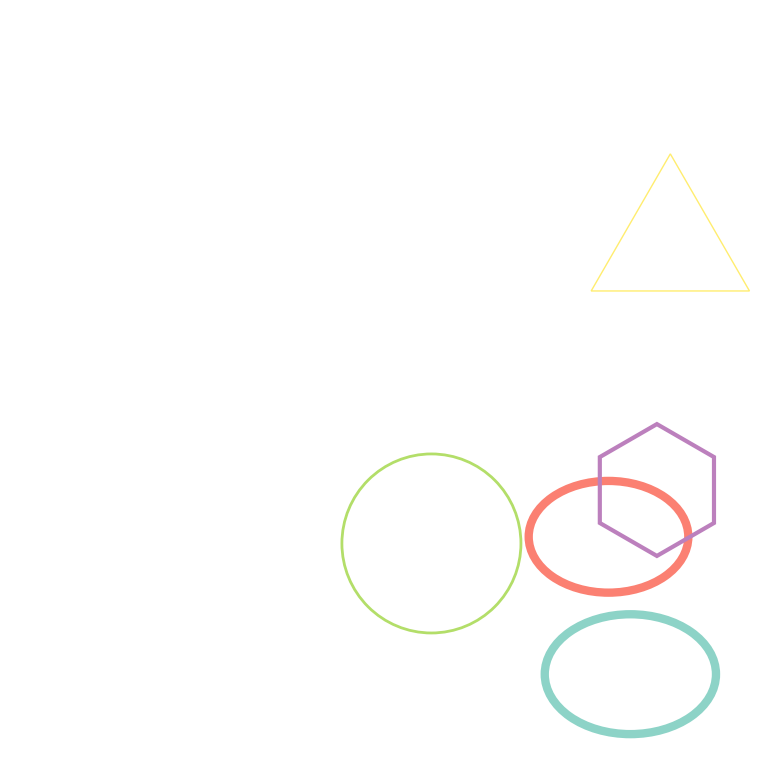[{"shape": "oval", "thickness": 3, "radius": 0.56, "center": [0.819, 0.124]}, {"shape": "oval", "thickness": 3, "radius": 0.52, "center": [0.79, 0.303]}, {"shape": "circle", "thickness": 1, "radius": 0.58, "center": [0.56, 0.294]}, {"shape": "hexagon", "thickness": 1.5, "radius": 0.43, "center": [0.853, 0.364]}, {"shape": "triangle", "thickness": 0.5, "radius": 0.59, "center": [0.871, 0.681]}]